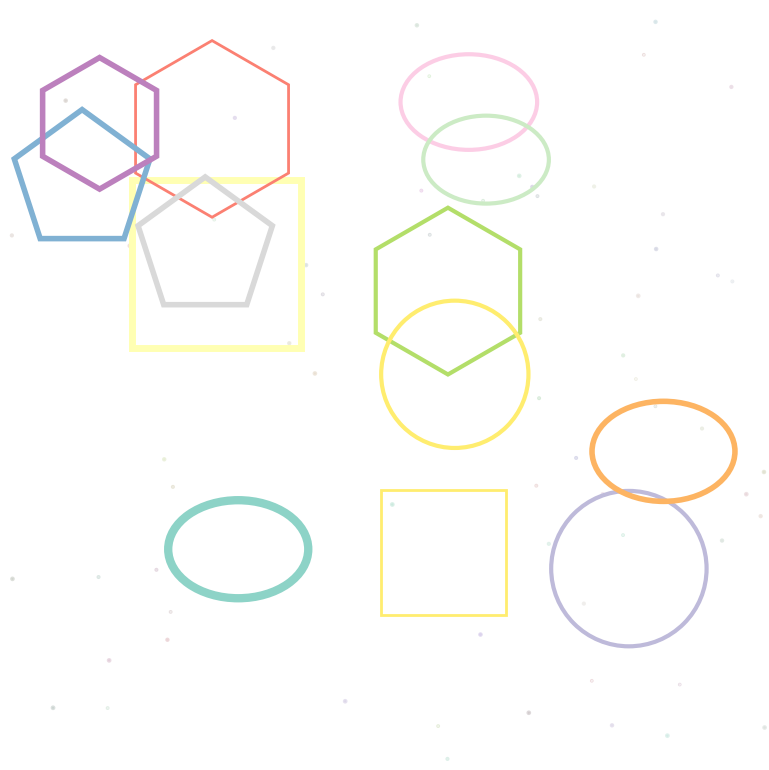[{"shape": "oval", "thickness": 3, "radius": 0.45, "center": [0.309, 0.287]}, {"shape": "square", "thickness": 2.5, "radius": 0.55, "center": [0.281, 0.657]}, {"shape": "circle", "thickness": 1.5, "radius": 0.5, "center": [0.817, 0.262]}, {"shape": "hexagon", "thickness": 1, "radius": 0.57, "center": [0.275, 0.833]}, {"shape": "pentagon", "thickness": 2, "radius": 0.46, "center": [0.107, 0.765]}, {"shape": "oval", "thickness": 2, "radius": 0.46, "center": [0.862, 0.414]}, {"shape": "hexagon", "thickness": 1.5, "radius": 0.54, "center": [0.582, 0.622]}, {"shape": "oval", "thickness": 1.5, "radius": 0.44, "center": [0.609, 0.867]}, {"shape": "pentagon", "thickness": 2, "radius": 0.46, "center": [0.267, 0.679]}, {"shape": "hexagon", "thickness": 2, "radius": 0.43, "center": [0.129, 0.84]}, {"shape": "oval", "thickness": 1.5, "radius": 0.41, "center": [0.631, 0.793]}, {"shape": "square", "thickness": 1, "radius": 0.41, "center": [0.576, 0.282]}, {"shape": "circle", "thickness": 1.5, "radius": 0.48, "center": [0.591, 0.514]}]